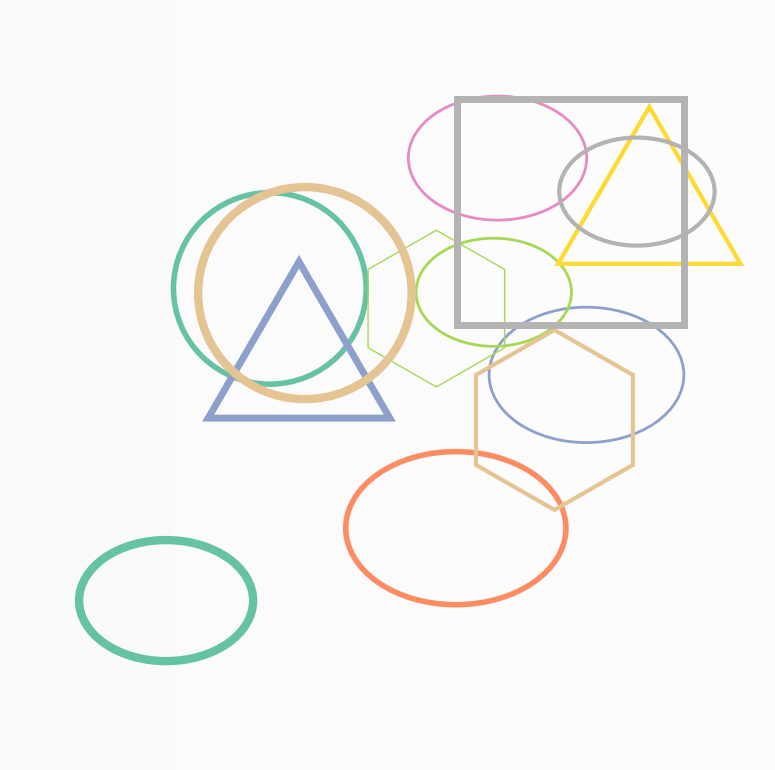[{"shape": "circle", "thickness": 2, "radius": 0.62, "center": [0.348, 0.625]}, {"shape": "oval", "thickness": 3, "radius": 0.56, "center": [0.214, 0.22]}, {"shape": "oval", "thickness": 2, "radius": 0.71, "center": [0.588, 0.314]}, {"shape": "triangle", "thickness": 2.5, "radius": 0.68, "center": [0.386, 0.525]}, {"shape": "oval", "thickness": 1, "radius": 0.63, "center": [0.757, 0.513]}, {"shape": "oval", "thickness": 1, "radius": 0.58, "center": [0.642, 0.795]}, {"shape": "hexagon", "thickness": 0.5, "radius": 0.51, "center": [0.563, 0.599]}, {"shape": "oval", "thickness": 1, "radius": 0.5, "center": [0.637, 0.62]}, {"shape": "triangle", "thickness": 1.5, "radius": 0.68, "center": [0.838, 0.725]}, {"shape": "hexagon", "thickness": 1.5, "radius": 0.58, "center": [0.715, 0.455]}, {"shape": "circle", "thickness": 3, "radius": 0.69, "center": [0.393, 0.619]}, {"shape": "oval", "thickness": 1.5, "radius": 0.5, "center": [0.822, 0.751]}, {"shape": "square", "thickness": 2.5, "radius": 0.73, "center": [0.736, 0.725]}]